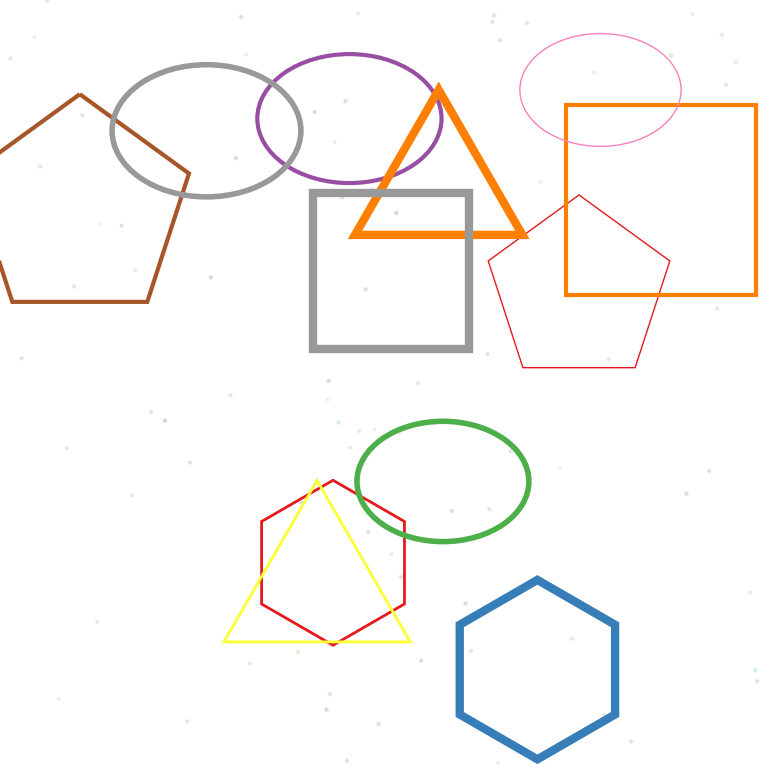[{"shape": "pentagon", "thickness": 0.5, "radius": 0.62, "center": [0.752, 0.623]}, {"shape": "hexagon", "thickness": 1, "radius": 0.54, "center": [0.433, 0.269]}, {"shape": "hexagon", "thickness": 3, "radius": 0.58, "center": [0.698, 0.13]}, {"shape": "oval", "thickness": 2, "radius": 0.56, "center": [0.575, 0.375]}, {"shape": "oval", "thickness": 1.5, "radius": 0.6, "center": [0.454, 0.846]}, {"shape": "square", "thickness": 1.5, "radius": 0.62, "center": [0.858, 0.74]}, {"shape": "triangle", "thickness": 3, "radius": 0.63, "center": [0.57, 0.758]}, {"shape": "triangle", "thickness": 1, "radius": 0.7, "center": [0.412, 0.236]}, {"shape": "pentagon", "thickness": 1.5, "radius": 0.75, "center": [0.104, 0.729]}, {"shape": "oval", "thickness": 0.5, "radius": 0.52, "center": [0.78, 0.883]}, {"shape": "oval", "thickness": 2, "radius": 0.61, "center": [0.268, 0.83]}, {"shape": "square", "thickness": 3, "radius": 0.51, "center": [0.508, 0.648]}]